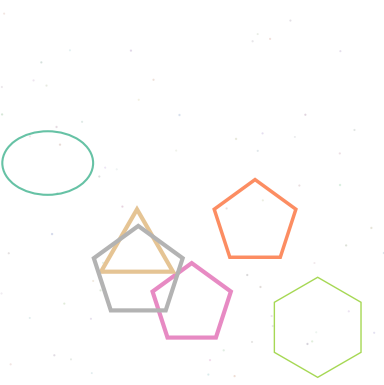[{"shape": "oval", "thickness": 1.5, "radius": 0.59, "center": [0.124, 0.577]}, {"shape": "pentagon", "thickness": 2.5, "radius": 0.56, "center": [0.662, 0.422]}, {"shape": "pentagon", "thickness": 3, "radius": 0.53, "center": [0.498, 0.21]}, {"shape": "hexagon", "thickness": 1, "radius": 0.65, "center": [0.825, 0.15]}, {"shape": "triangle", "thickness": 3, "radius": 0.54, "center": [0.356, 0.348]}, {"shape": "pentagon", "thickness": 3, "radius": 0.61, "center": [0.359, 0.292]}]